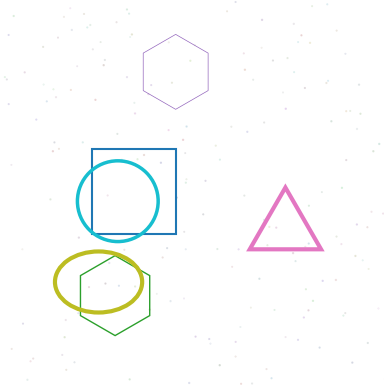[{"shape": "square", "thickness": 1.5, "radius": 0.55, "center": [0.348, 0.502]}, {"shape": "hexagon", "thickness": 1, "radius": 0.52, "center": [0.299, 0.232]}, {"shape": "hexagon", "thickness": 0.5, "radius": 0.49, "center": [0.456, 0.813]}, {"shape": "triangle", "thickness": 3, "radius": 0.53, "center": [0.741, 0.406]}, {"shape": "oval", "thickness": 3, "radius": 0.57, "center": [0.256, 0.268]}, {"shape": "circle", "thickness": 2.5, "radius": 0.52, "center": [0.306, 0.477]}]